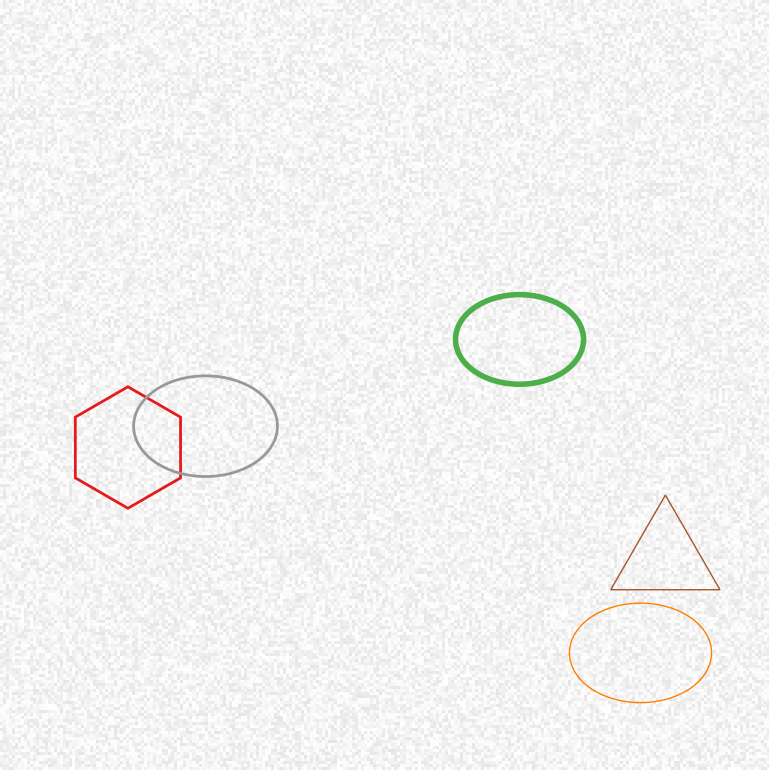[{"shape": "hexagon", "thickness": 1, "radius": 0.39, "center": [0.166, 0.419]}, {"shape": "oval", "thickness": 2, "radius": 0.42, "center": [0.675, 0.559]}, {"shape": "oval", "thickness": 0.5, "radius": 0.46, "center": [0.832, 0.152]}, {"shape": "triangle", "thickness": 0.5, "radius": 0.41, "center": [0.864, 0.275]}, {"shape": "oval", "thickness": 1, "radius": 0.47, "center": [0.267, 0.447]}]